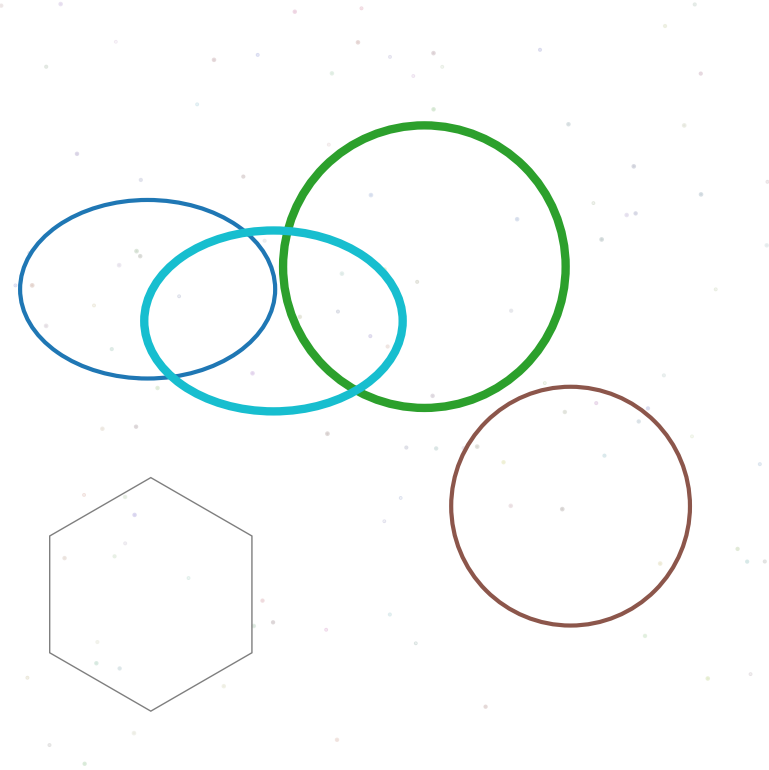[{"shape": "oval", "thickness": 1.5, "radius": 0.83, "center": [0.192, 0.624]}, {"shape": "circle", "thickness": 3, "radius": 0.92, "center": [0.551, 0.654]}, {"shape": "circle", "thickness": 1.5, "radius": 0.78, "center": [0.741, 0.343]}, {"shape": "hexagon", "thickness": 0.5, "radius": 0.76, "center": [0.196, 0.228]}, {"shape": "oval", "thickness": 3, "radius": 0.84, "center": [0.355, 0.583]}]